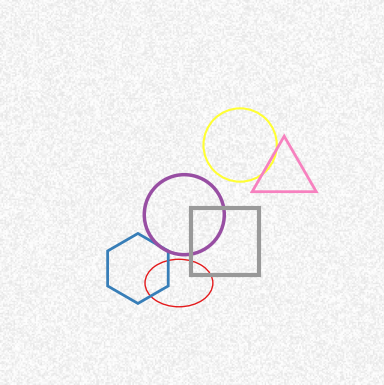[{"shape": "oval", "thickness": 1, "radius": 0.44, "center": [0.465, 0.265]}, {"shape": "hexagon", "thickness": 2, "radius": 0.45, "center": [0.358, 0.303]}, {"shape": "circle", "thickness": 2.5, "radius": 0.52, "center": [0.479, 0.442]}, {"shape": "circle", "thickness": 1.5, "radius": 0.48, "center": [0.624, 0.623]}, {"shape": "triangle", "thickness": 2, "radius": 0.48, "center": [0.738, 0.55]}, {"shape": "square", "thickness": 3, "radius": 0.44, "center": [0.585, 0.373]}]